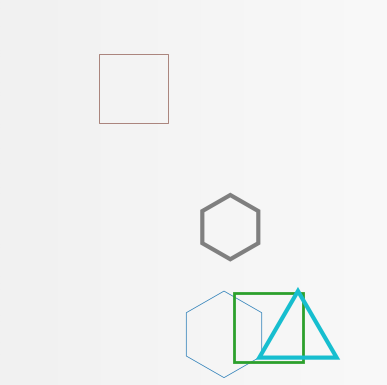[{"shape": "hexagon", "thickness": 0.5, "radius": 0.56, "center": [0.578, 0.132]}, {"shape": "square", "thickness": 2, "radius": 0.45, "center": [0.694, 0.149]}, {"shape": "square", "thickness": 0.5, "radius": 0.45, "center": [0.344, 0.77]}, {"shape": "hexagon", "thickness": 3, "radius": 0.42, "center": [0.594, 0.41]}, {"shape": "triangle", "thickness": 3, "radius": 0.58, "center": [0.769, 0.129]}]